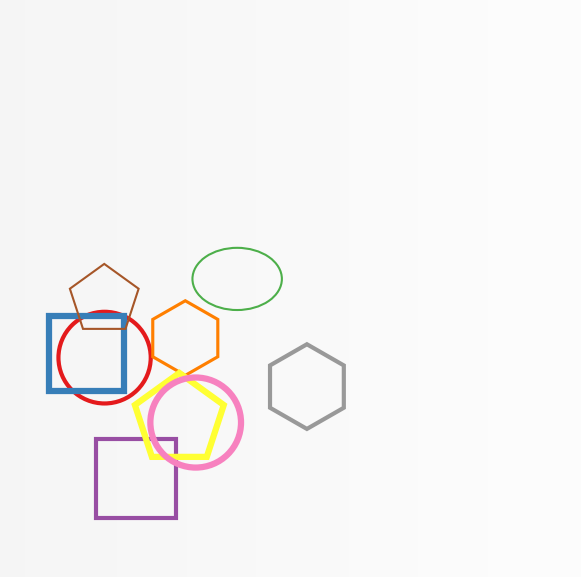[{"shape": "circle", "thickness": 2, "radius": 0.4, "center": [0.18, 0.38]}, {"shape": "square", "thickness": 3, "radius": 0.32, "center": [0.149, 0.387]}, {"shape": "oval", "thickness": 1, "radius": 0.38, "center": [0.408, 0.516]}, {"shape": "square", "thickness": 2, "radius": 0.34, "center": [0.234, 0.17]}, {"shape": "hexagon", "thickness": 1.5, "radius": 0.32, "center": [0.319, 0.414]}, {"shape": "pentagon", "thickness": 3, "radius": 0.4, "center": [0.309, 0.273]}, {"shape": "pentagon", "thickness": 1, "radius": 0.31, "center": [0.179, 0.48]}, {"shape": "circle", "thickness": 3, "radius": 0.39, "center": [0.337, 0.267]}, {"shape": "hexagon", "thickness": 2, "radius": 0.37, "center": [0.528, 0.33]}]